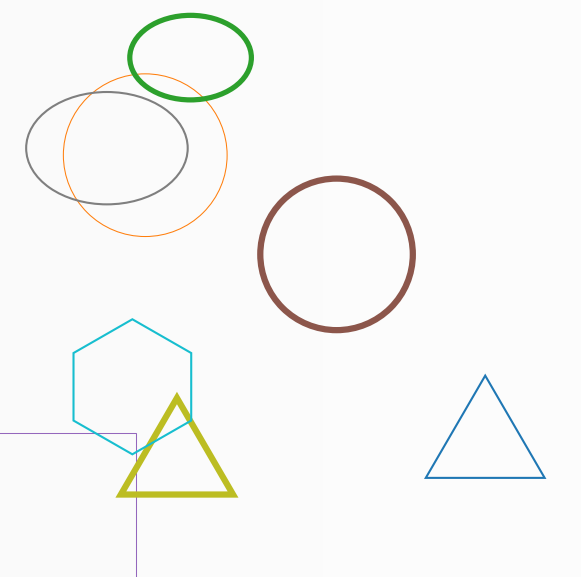[{"shape": "triangle", "thickness": 1, "radius": 0.59, "center": [0.835, 0.231]}, {"shape": "circle", "thickness": 0.5, "radius": 0.7, "center": [0.25, 0.73]}, {"shape": "oval", "thickness": 2.5, "radius": 0.52, "center": [0.328, 0.899]}, {"shape": "square", "thickness": 0.5, "radius": 0.66, "center": [0.101, 0.117]}, {"shape": "circle", "thickness": 3, "radius": 0.66, "center": [0.579, 0.559]}, {"shape": "oval", "thickness": 1, "radius": 0.69, "center": [0.184, 0.743]}, {"shape": "triangle", "thickness": 3, "radius": 0.56, "center": [0.304, 0.199]}, {"shape": "hexagon", "thickness": 1, "radius": 0.58, "center": [0.228, 0.329]}]